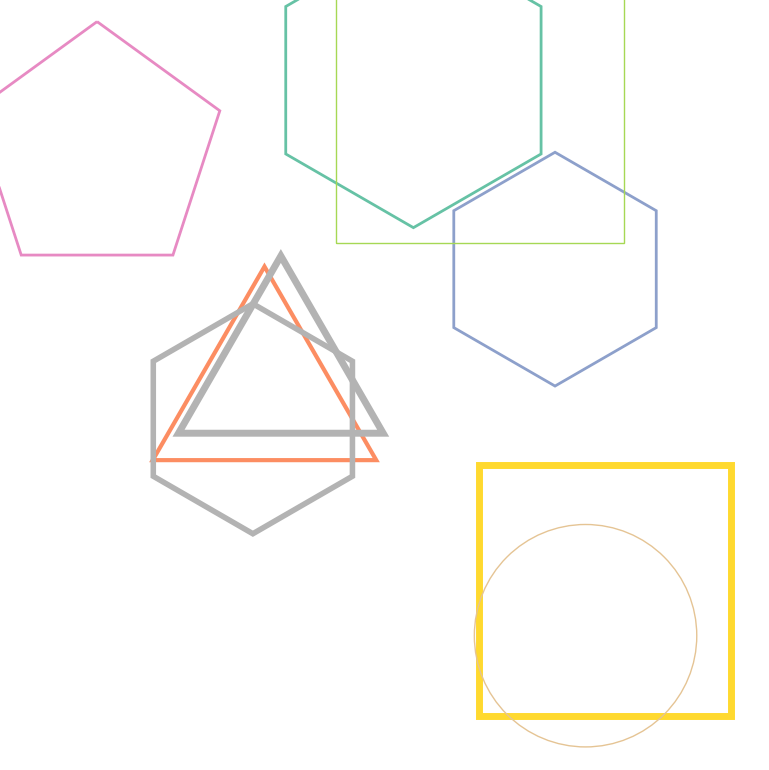[{"shape": "hexagon", "thickness": 1, "radius": 0.96, "center": [0.537, 0.896]}, {"shape": "triangle", "thickness": 1.5, "radius": 0.84, "center": [0.343, 0.486]}, {"shape": "hexagon", "thickness": 1, "radius": 0.76, "center": [0.721, 0.65]}, {"shape": "pentagon", "thickness": 1, "radius": 0.84, "center": [0.126, 0.804]}, {"shape": "square", "thickness": 0.5, "radius": 0.94, "center": [0.624, 0.872]}, {"shape": "square", "thickness": 2.5, "radius": 0.82, "center": [0.786, 0.234]}, {"shape": "circle", "thickness": 0.5, "radius": 0.72, "center": [0.76, 0.174]}, {"shape": "hexagon", "thickness": 2, "radius": 0.75, "center": [0.328, 0.456]}, {"shape": "triangle", "thickness": 2.5, "radius": 0.77, "center": [0.365, 0.514]}]